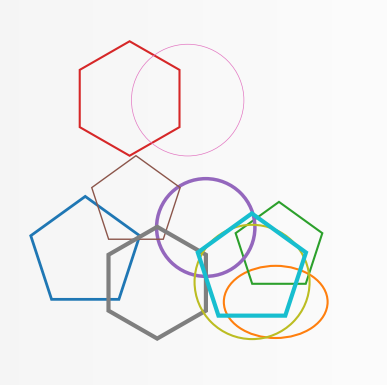[{"shape": "pentagon", "thickness": 2, "radius": 0.74, "center": [0.22, 0.342]}, {"shape": "oval", "thickness": 1.5, "radius": 0.67, "center": [0.712, 0.216]}, {"shape": "pentagon", "thickness": 1.5, "radius": 0.59, "center": [0.72, 0.358]}, {"shape": "hexagon", "thickness": 1.5, "radius": 0.74, "center": [0.334, 0.744]}, {"shape": "circle", "thickness": 2.5, "radius": 0.63, "center": [0.531, 0.409]}, {"shape": "pentagon", "thickness": 1, "radius": 0.6, "center": [0.351, 0.476]}, {"shape": "circle", "thickness": 0.5, "radius": 0.73, "center": [0.484, 0.74]}, {"shape": "hexagon", "thickness": 3, "radius": 0.73, "center": [0.406, 0.266]}, {"shape": "circle", "thickness": 1.5, "radius": 0.74, "center": [0.651, 0.268]}, {"shape": "pentagon", "thickness": 3, "radius": 0.73, "center": [0.65, 0.299]}]